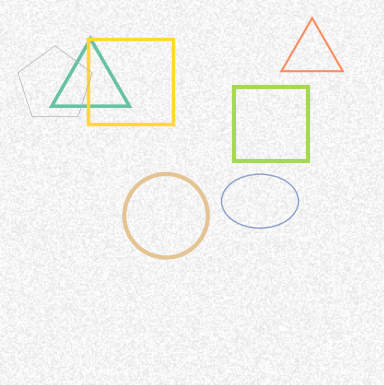[{"shape": "triangle", "thickness": 2.5, "radius": 0.58, "center": [0.235, 0.783]}, {"shape": "triangle", "thickness": 1.5, "radius": 0.46, "center": [0.811, 0.861]}, {"shape": "oval", "thickness": 1, "radius": 0.5, "center": [0.675, 0.477]}, {"shape": "square", "thickness": 3, "radius": 0.48, "center": [0.704, 0.678]}, {"shape": "square", "thickness": 2.5, "radius": 0.55, "center": [0.34, 0.789]}, {"shape": "circle", "thickness": 3, "radius": 0.54, "center": [0.431, 0.44]}, {"shape": "pentagon", "thickness": 0.5, "radius": 0.51, "center": [0.143, 0.78]}]